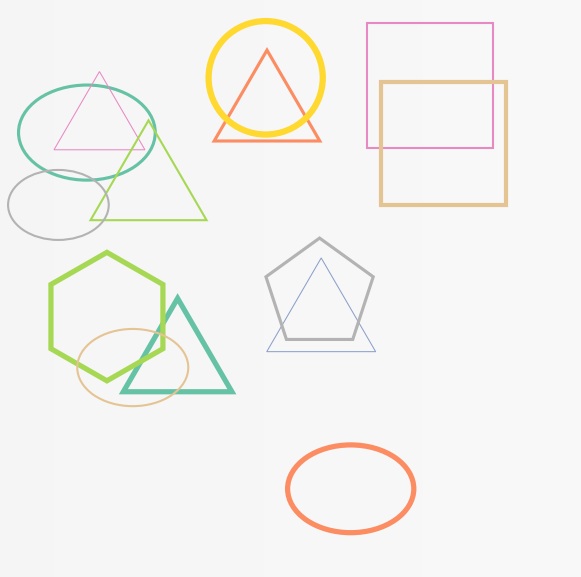[{"shape": "triangle", "thickness": 2.5, "radius": 0.54, "center": [0.306, 0.375]}, {"shape": "oval", "thickness": 1.5, "radius": 0.59, "center": [0.149, 0.77]}, {"shape": "oval", "thickness": 2.5, "radius": 0.54, "center": [0.603, 0.153]}, {"shape": "triangle", "thickness": 1.5, "radius": 0.52, "center": [0.459, 0.807]}, {"shape": "triangle", "thickness": 0.5, "radius": 0.54, "center": [0.553, 0.444]}, {"shape": "square", "thickness": 1, "radius": 0.54, "center": [0.739, 0.851]}, {"shape": "triangle", "thickness": 0.5, "radius": 0.45, "center": [0.171, 0.785]}, {"shape": "hexagon", "thickness": 2.5, "radius": 0.56, "center": [0.184, 0.451]}, {"shape": "triangle", "thickness": 1, "radius": 0.58, "center": [0.256, 0.676]}, {"shape": "circle", "thickness": 3, "radius": 0.49, "center": [0.457, 0.864]}, {"shape": "oval", "thickness": 1, "radius": 0.48, "center": [0.228, 0.363]}, {"shape": "square", "thickness": 2, "radius": 0.54, "center": [0.763, 0.751]}, {"shape": "oval", "thickness": 1, "radius": 0.43, "center": [0.1, 0.644]}, {"shape": "pentagon", "thickness": 1.5, "radius": 0.49, "center": [0.55, 0.49]}]